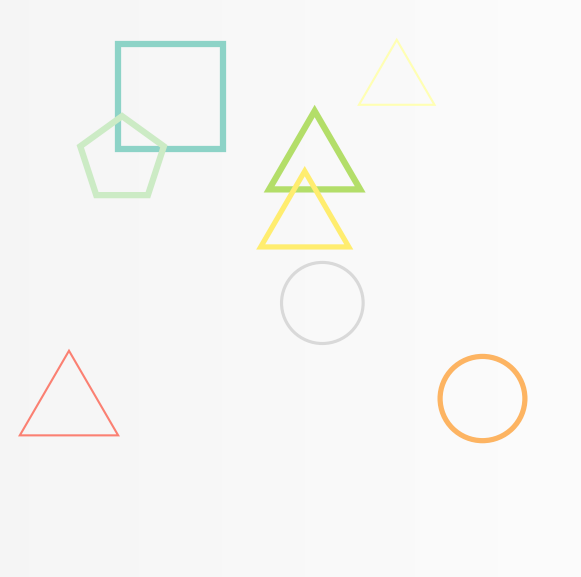[{"shape": "square", "thickness": 3, "radius": 0.45, "center": [0.293, 0.832]}, {"shape": "triangle", "thickness": 1, "radius": 0.38, "center": [0.683, 0.855]}, {"shape": "triangle", "thickness": 1, "radius": 0.49, "center": [0.119, 0.294]}, {"shape": "circle", "thickness": 2.5, "radius": 0.36, "center": [0.83, 0.309]}, {"shape": "triangle", "thickness": 3, "radius": 0.45, "center": [0.541, 0.716]}, {"shape": "circle", "thickness": 1.5, "radius": 0.35, "center": [0.555, 0.475]}, {"shape": "pentagon", "thickness": 3, "radius": 0.38, "center": [0.21, 0.722]}, {"shape": "triangle", "thickness": 2.5, "radius": 0.44, "center": [0.524, 0.615]}]